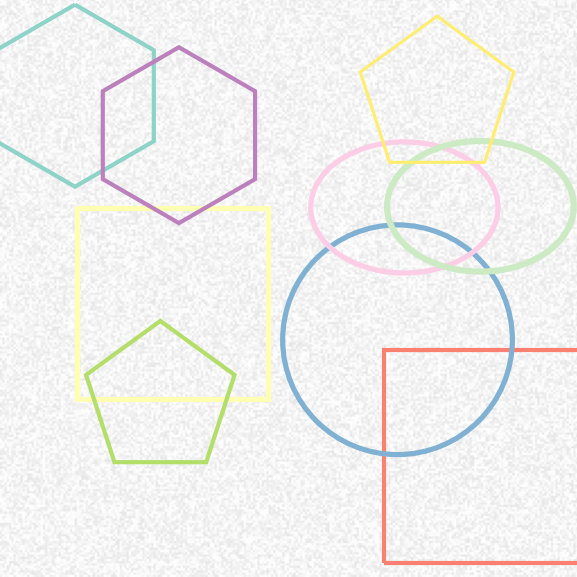[{"shape": "hexagon", "thickness": 2, "radius": 0.79, "center": [0.13, 0.833]}, {"shape": "square", "thickness": 2.5, "radius": 0.82, "center": [0.298, 0.473]}, {"shape": "square", "thickness": 2, "radius": 0.92, "center": [0.849, 0.208]}, {"shape": "circle", "thickness": 2.5, "radius": 0.99, "center": [0.688, 0.411]}, {"shape": "pentagon", "thickness": 2, "radius": 0.68, "center": [0.278, 0.308]}, {"shape": "oval", "thickness": 2.5, "radius": 0.81, "center": [0.7, 0.64]}, {"shape": "hexagon", "thickness": 2, "radius": 0.76, "center": [0.31, 0.765]}, {"shape": "oval", "thickness": 3, "radius": 0.81, "center": [0.832, 0.642]}, {"shape": "pentagon", "thickness": 1.5, "radius": 0.7, "center": [0.757, 0.831]}]